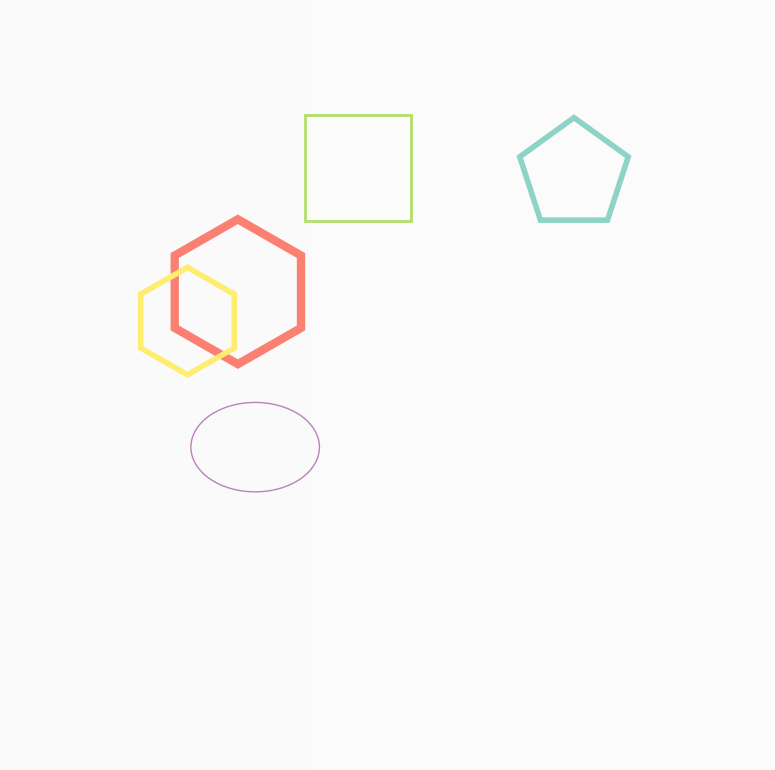[{"shape": "pentagon", "thickness": 2, "radius": 0.37, "center": [0.741, 0.774]}, {"shape": "hexagon", "thickness": 3, "radius": 0.47, "center": [0.307, 0.621]}, {"shape": "square", "thickness": 1, "radius": 0.34, "center": [0.462, 0.782]}, {"shape": "oval", "thickness": 0.5, "radius": 0.41, "center": [0.329, 0.419]}, {"shape": "hexagon", "thickness": 2, "radius": 0.35, "center": [0.242, 0.583]}]